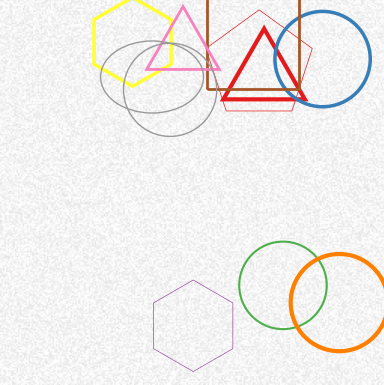[{"shape": "triangle", "thickness": 3, "radius": 0.61, "center": [0.686, 0.803]}, {"shape": "pentagon", "thickness": 0.5, "radius": 0.73, "center": [0.673, 0.829]}, {"shape": "circle", "thickness": 2.5, "radius": 0.62, "center": [0.838, 0.847]}, {"shape": "circle", "thickness": 1.5, "radius": 0.57, "center": [0.735, 0.259]}, {"shape": "hexagon", "thickness": 0.5, "radius": 0.59, "center": [0.502, 0.154]}, {"shape": "circle", "thickness": 3, "radius": 0.63, "center": [0.881, 0.214]}, {"shape": "hexagon", "thickness": 2.5, "radius": 0.58, "center": [0.344, 0.891]}, {"shape": "square", "thickness": 2, "radius": 0.6, "center": [0.657, 0.889]}, {"shape": "triangle", "thickness": 2, "radius": 0.54, "center": [0.475, 0.874]}, {"shape": "circle", "thickness": 1, "radius": 0.6, "center": [0.442, 0.767]}, {"shape": "oval", "thickness": 1, "radius": 0.67, "center": [0.395, 0.8]}]